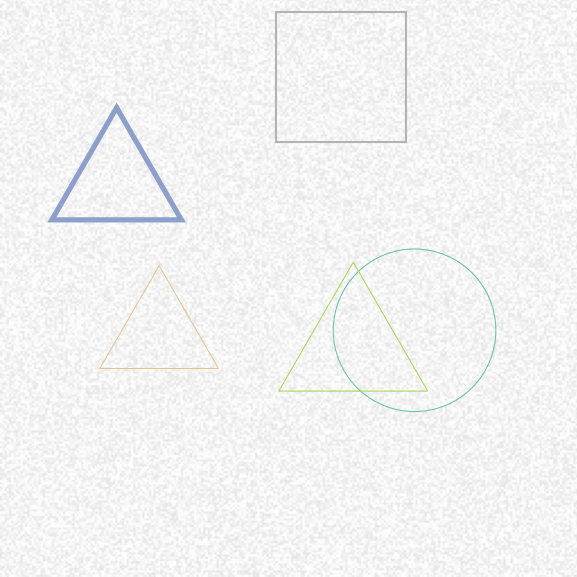[{"shape": "circle", "thickness": 0.5, "radius": 0.7, "center": [0.718, 0.427]}, {"shape": "triangle", "thickness": 2.5, "radius": 0.65, "center": [0.202, 0.683]}, {"shape": "triangle", "thickness": 0.5, "radius": 0.74, "center": [0.612, 0.396]}, {"shape": "triangle", "thickness": 0.5, "radius": 0.59, "center": [0.276, 0.42]}, {"shape": "square", "thickness": 1, "radius": 0.56, "center": [0.591, 0.866]}]